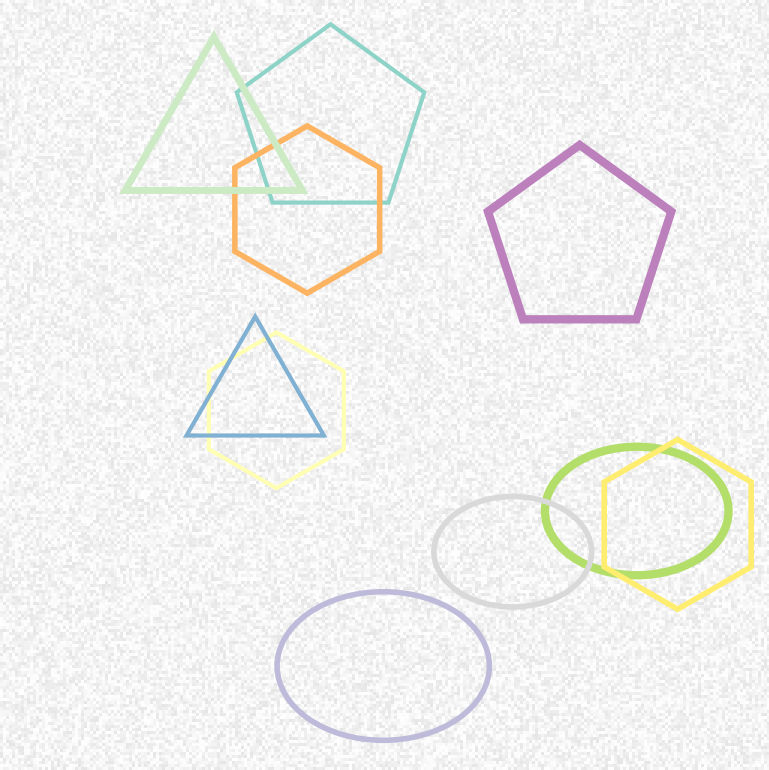[{"shape": "pentagon", "thickness": 1.5, "radius": 0.64, "center": [0.429, 0.84]}, {"shape": "hexagon", "thickness": 1.5, "radius": 0.51, "center": [0.359, 0.467]}, {"shape": "oval", "thickness": 2, "radius": 0.69, "center": [0.498, 0.135]}, {"shape": "triangle", "thickness": 1.5, "radius": 0.52, "center": [0.331, 0.486]}, {"shape": "hexagon", "thickness": 2, "radius": 0.54, "center": [0.399, 0.728]}, {"shape": "oval", "thickness": 3, "radius": 0.6, "center": [0.827, 0.336]}, {"shape": "oval", "thickness": 2, "radius": 0.51, "center": [0.666, 0.283]}, {"shape": "pentagon", "thickness": 3, "radius": 0.63, "center": [0.753, 0.687]}, {"shape": "triangle", "thickness": 2.5, "radius": 0.66, "center": [0.278, 0.819]}, {"shape": "hexagon", "thickness": 2, "radius": 0.55, "center": [0.88, 0.319]}]